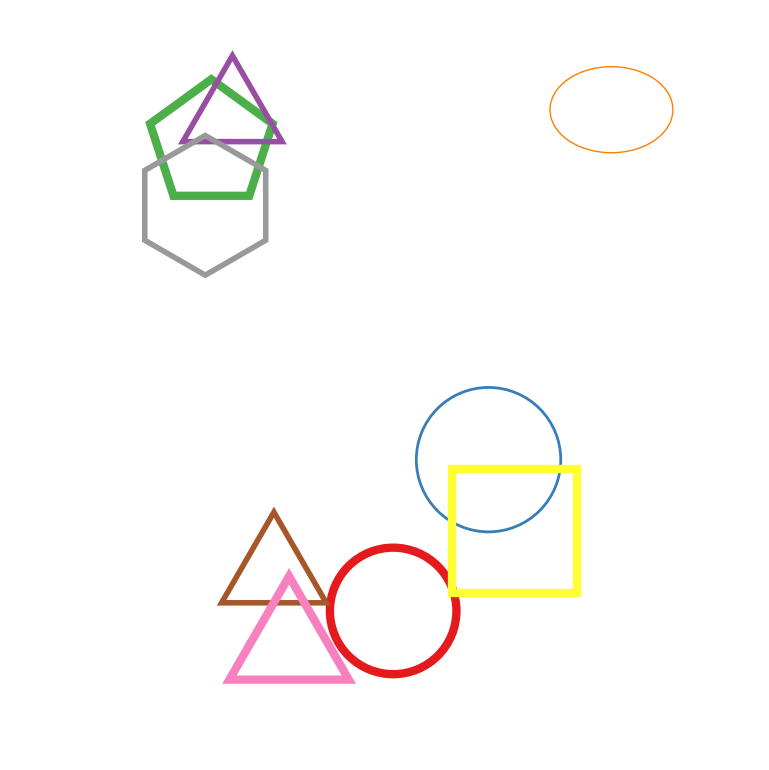[{"shape": "circle", "thickness": 3, "radius": 0.41, "center": [0.511, 0.207]}, {"shape": "circle", "thickness": 1, "radius": 0.47, "center": [0.634, 0.403]}, {"shape": "pentagon", "thickness": 3, "radius": 0.42, "center": [0.274, 0.813]}, {"shape": "triangle", "thickness": 2, "radius": 0.37, "center": [0.302, 0.853]}, {"shape": "oval", "thickness": 0.5, "radius": 0.4, "center": [0.794, 0.858]}, {"shape": "square", "thickness": 3, "radius": 0.41, "center": [0.668, 0.31]}, {"shape": "triangle", "thickness": 2, "radius": 0.39, "center": [0.356, 0.256]}, {"shape": "triangle", "thickness": 3, "radius": 0.45, "center": [0.375, 0.162]}, {"shape": "hexagon", "thickness": 2, "radius": 0.45, "center": [0.267, 0.733]}]